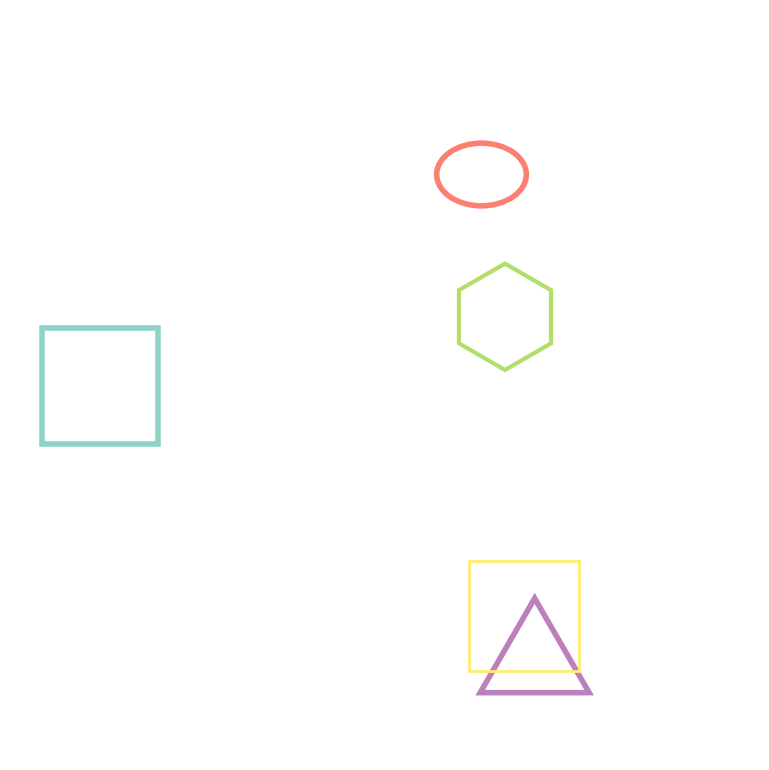[{"shape": "square", "thickness": 2, "radius": 0.38, "center": [0.129, 0.499]}, {"shape": "oval", "thickness": 2, "radius": 0.29, "center": [0.625, 0.773]}, {"shape": "hexagon", "thickness": 1.5, "radius": 0.35, "center": [0.656, 0.589]}, {"shape": "triangle", "thickness": 2, "radius": 0.41, "center": [0.694, 0.141]}, {"shape": "square", "thickness": 1, "radius": 0.36, "center": [0.681, 0.2]}]